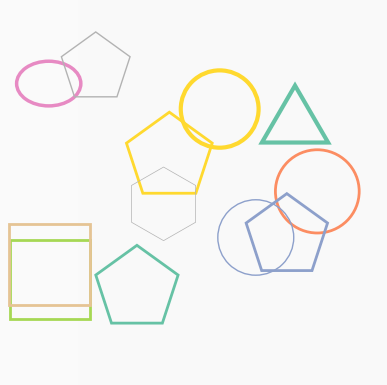[{"shape": "triangle", "thickness": 3, "radius": 0.49, "center": [0.761, 0.679]}, {"shape": "pentagon", "thickness": 2, "radius": 0.56, "center": [0.353, 0.251]}, {"shape": "circle", "thickness": 2, "radius": 0.54, "center": [0.819, 0.503]}, {"shape": "pentagon", "thickness": 2, "radius": 0.55, "center": [0.74, 0.387]}, {"shape": "circle", "thickness": 1, "radius": 0.49, "center": [0.66, 0.383]}, {"shape": "oval", "thickness": 2.5, "radius": 0.41, "center": [0.126, 0.783]}, {"shape": "square", "thickness": 2, "radius": 0.52, "center": [0.129, 0.274]}, {"shape": "circle", "thickness": 3, "radius": 0.5, "center": [0.567, 0.717]}, {"shape": "pentagon", "thickness": 2, "radius": 0.58, "center": [0.437, 0.592]}, {"shape": "square", "thickness": 2, "radius": 0.52, "center": [0.129, 0.313]}, {"shape": "hexagon", "thickness": 0.5, "radius": 0.48, "center": [0.422, 0.471]}, {"shape": "pentagon", "thickness": 1, "radius": 0.47, "center": [0.247, 0.824]}]